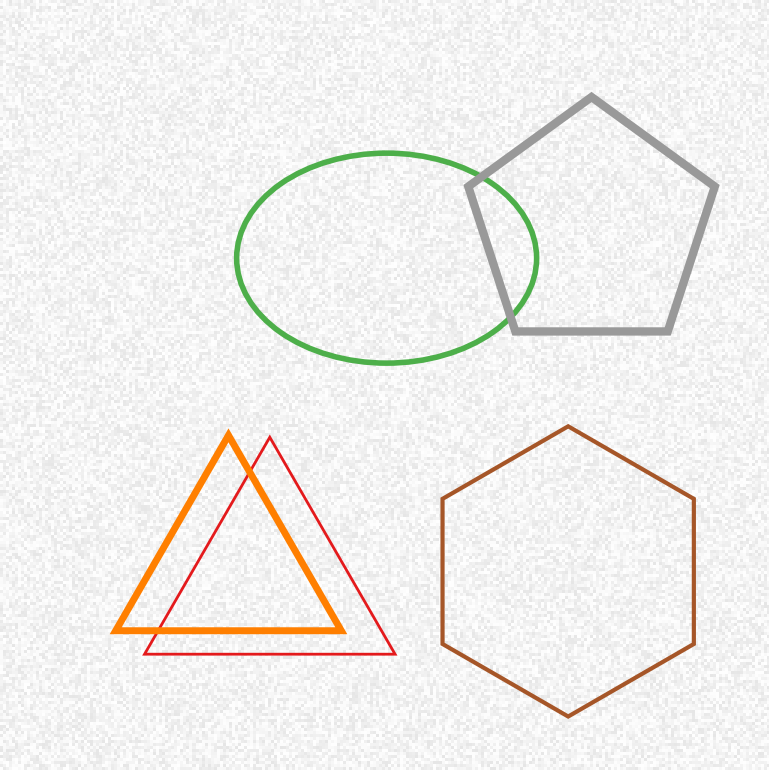[{"shape": "triangle", "thickness": 1, "radius": 0.94, "center": [0.35, 0.244]}, {"shape": "oval", "thickness": 2, "radius": 0.97, "center": [0.502, 0.665]}, {"shape": "triangle", "thickness": 2.5, "radius": 0.85, "center": [0.297, 0.265]}, {"shape": "hexagon", "thickness": 1.5, "radius": 0.94, "center": [0.738, 0.258]}, {"shape": "pentagon", "thickness": 3, "radius": 0.84, "center": [0.768, 0.706]}]